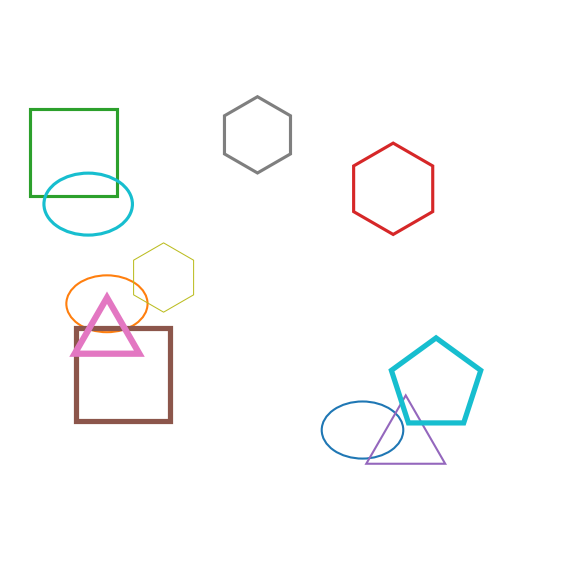[{"shape": "oval", "thickness": 1, "radius": 0.35, "center": [0.628, 0.254]}, {"shape": "oval", "thickness": 1, "radius": 0.35, "center": [0.185, 0.473]}, {"shape": "square", "thickness": 1.5, "radius": 0.37, "center": [0.127, 0.735]}, {"shape": "hexagon", "thickness": 1.5, "radius": 0.4, "center": [0.681, 0.672]}, {"shape": "triangle", "thickness": 1, "radius": 0.39, "center": [0.703, 0.236]}, {"shape": "square", "thickness": 2.5, "radius": 0.41, "center": [0.213, 0.35]}, {"shape": "triangle", "thickness": 3, "radius": 0.32, "center": [0.185, 0.419]}, {"shape": "hexagon", "thickness": 1.5, "radius": 0.33, "center": [0.446, 0.766]}, {"shape": "hexagon", "thickness": 0.5, "radius": 0.3, "center": [0.283, 0.519]}, {"shape": "pentagon", "thickness": 2.5, "radius": 0.41, "center": [0.755, 0.333]}, {"shape": "oval", "thickness": 1.5, "radius": 0.38, "center": [0.153, 0.646]}]